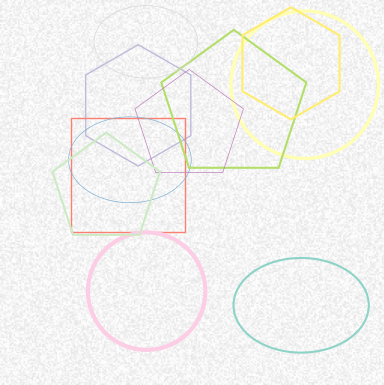[{"shape": "oval", "thickness": 1.5, "radius": 0.88, "center": [0.782, 0.207]}, {"shape": "circle", "thickness": 2.5, "radius": 0.96, "center": [0.791, 0.78]}, {"shape": "hexagon", "thickness": 1, "radius": 0.79, "center": [0.359, 0.726]}, {"shape": "square", "thickness": 1, "radius": 0.74, "center": [0.332, 0.546]}, {"shape": "oval", "thickness": 0.5, "radius": 0.8, "center": [0.337, 0.585]}, {"shape": "pentagon", "thickness": 1.5, "radius": 0.99, "center": [0.607, 0.724]}, {"shape": "circle", "thickness": 3, "radius": 0.76, "center": [0.381, 0.244]}, {"shape": "oval", "thickness": 0.5, "radius": 0.67, "center": [0.379, 0.891]}, {"shape": "pentagon", "thickness": 0.5, "radius": 0.74, "center": [0.491, 0.672]}, {"shape": "pentagon", "thickness": 1.5, "radius": 0.73, "center": [0.276, 0.509]}, {"shape": "hexagon", "thickness": 1.5, "radius": 0.73, "center": [0.756, 0.836]}]